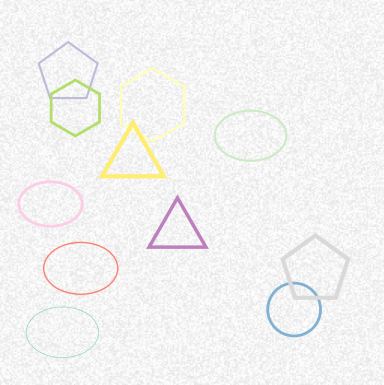[{"shape": "oval", "thickness": 0.5, "radius": 0.47, "center": [0.162, 0.137]}, {"shape": "hexagon", "thickness": 1.5, "radius": 0.48, "center": [0.396, 0.728]}, {"shape": "pentagon", "thickness": 1.5, "radius": 0.4, "center": [0.177, 0.81]}, {"shape": "oval", "thickness": 1, "radius": 0.48, "center": [0.21, 0.303]}, {"shape": "circle", "thickness": 2, "radius": 0.34, "center": [0.764, 0.196]}, {"shape": "hexagon", "thickness": 2, "radius": 0.36, "center": [0.196, 0.719]}, {"shape": "oval", "thickness": 2, "radius": 0.41, "center": [0.131, 0.47]}, {"shape": "pentagon", "thickness": 3, "radius": 0.45, "center": [0.819, 0.299]}, {"shape": "triangle", "thickness": 2.5, "radius": 0.43, "center": [0.461, 0.401]}, {"shape": "oval", "thickness": 1.5, "radius": 0.47, "center": [0.651, 0.647]}, {"shape": "triangle", "thickness": 3, "radius": 0.46, "center": [0.345, 0.588]}]